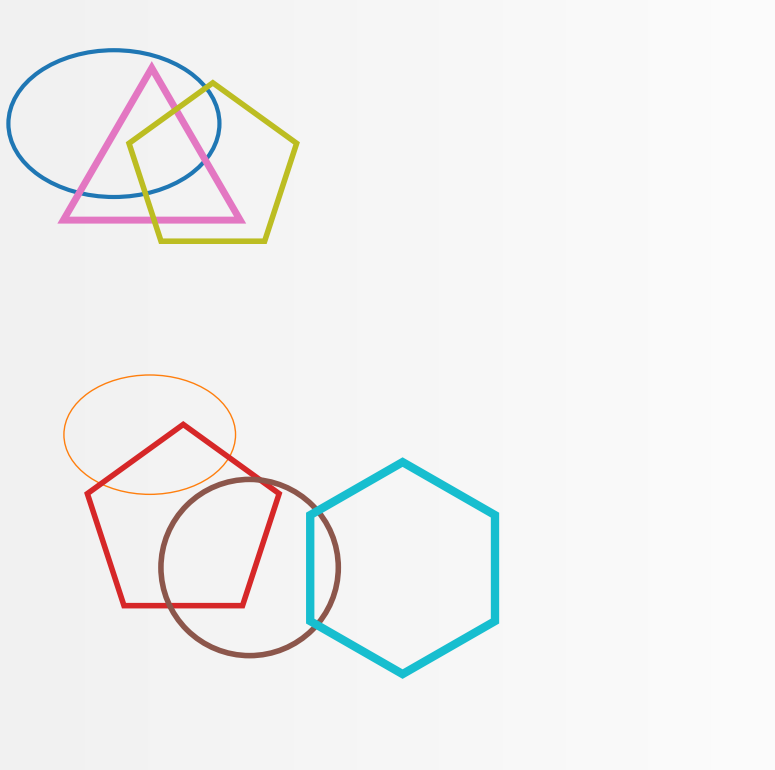[{"shape": "oval", "thickness": 1.5, "radius": 0.68, "center": [0.147, 0.839]}, {"shape": "oval", "thickness": 0.5, "radius": 0.55, "center": [0.193, 0.435]}, {"shape": "pentagon", "thickness": 2, "radius": 0.65, "center": [0.236, 0.319]}, {"shape": "circle", "thickness": 2, "radius": 0.57, "center": [0.322, 0.263]}, {"shape": "triangle", "thickness": 2.5, "radius": 0.66, "center": [0.196, 0.78]}, {"shape": "pentagon", "thickness": 2, "radius": 0.57, "center": [0.275, 0.779]}, {"shape": "hexagon", "thickness": 3, "radius": 0.69, "center": [0.519, 0.262]}]